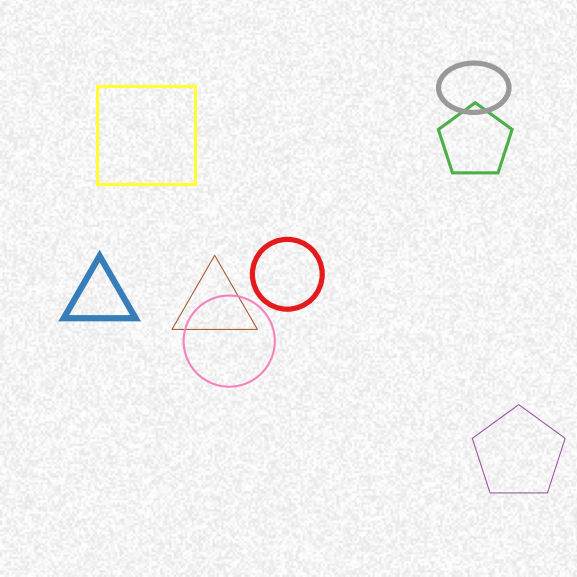[{"shape": "circle", "thickness": 2.5, "radius": 0.3, "center": [0.498, 0.524]}, {"shape": "triangle", "thickness": 3, "radius": 0.36, "center": [0.173, 0.484]}, {"shape": "pentagon", "thickness": 1.5, "radius": 0.34, "center": [0.823, 0.754]}, {"shape": "pentagon", "thickness": 0.5, "radius": 0.42, "center": [0.898, 0.214]}, {"shape": "square", "thickness": 1.5, "radius": 0.42, "center": [0.253, 0.765]}, {"shape": "triangle", "thickness": 0.5, "radius": 0.43, "center": [0.372, 0.471]}, {"shape": "circle", "thickness": 1, "radius": 0.39, "center": [0.397, 0.408]}, {"shape": "oval", "thickness": 2.5, "radius": 0.31, "center": [0.82, 0.847]}]